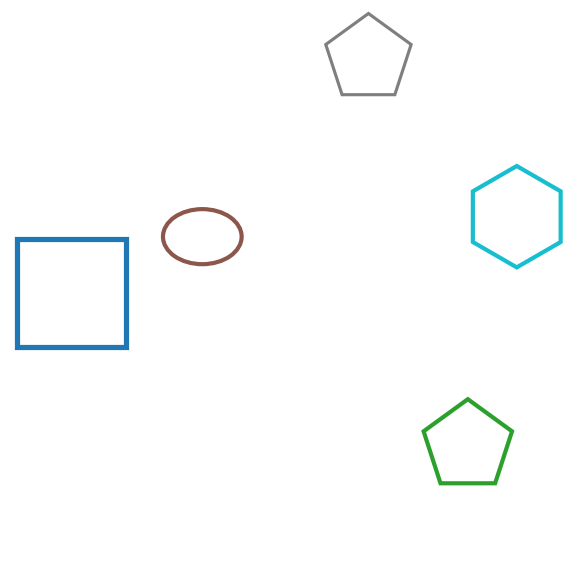[{"shape": "square", "thickness": 2.5, "radius": 0.47, "center": [0.123, 0.492]}, {"shape": "pentagon", "thickness": 2, "radius": 0.4, "center": [0.81, 0.227]}, {"shape": "oval", "thickness": 2, "radius": 0.34, "center": [0.35, 0.589]}, {"shape": "pentagon", "thickness": 1.5, "radius": 0.39, "center": [0.638, 0.898]}, {"shape": "hexagon", "thickness": 2, "radius": 0.44, "center": [0.895, 0.624]}]